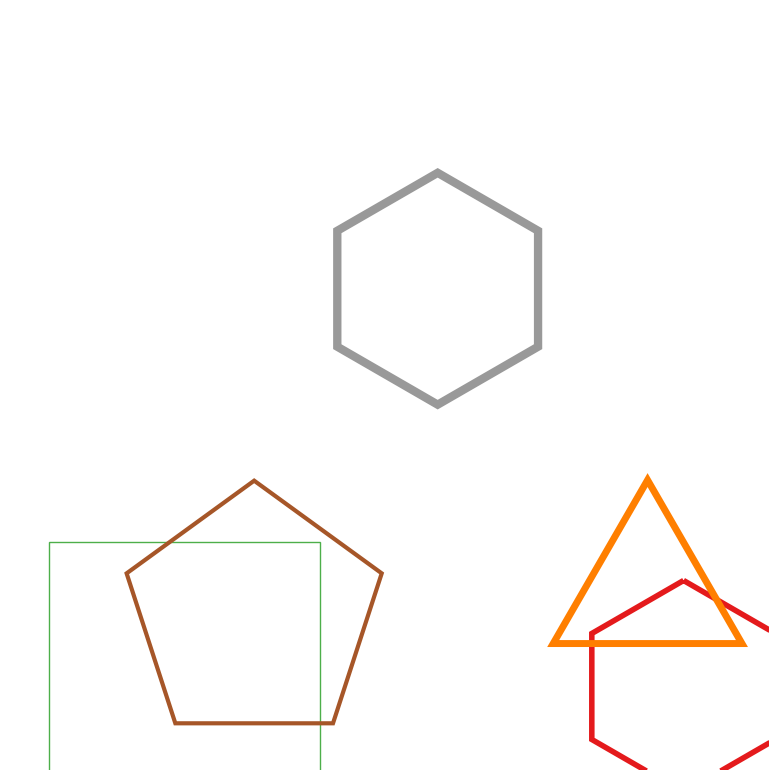[{"shape": "hexagon", "thickness": 2, "radius": 0.69, "center": [0.888, 0.108]}, {"shape": "square", "thickness": 0.5, "radius": 0.88, "center": [0.24, 0.12]}, {"shape": "triangle", "thickness": 2.5, "radius": 0.71, "center": [0.841, 0.235]}, {"shape": "pentagon", "thickness": 1.5, "radius": 0.87, "center": [0.33, 0.202]}, {"shape": "hexagon", "thickness": 3, "radius": 0.75, "center": [0.568, 0.625]}]